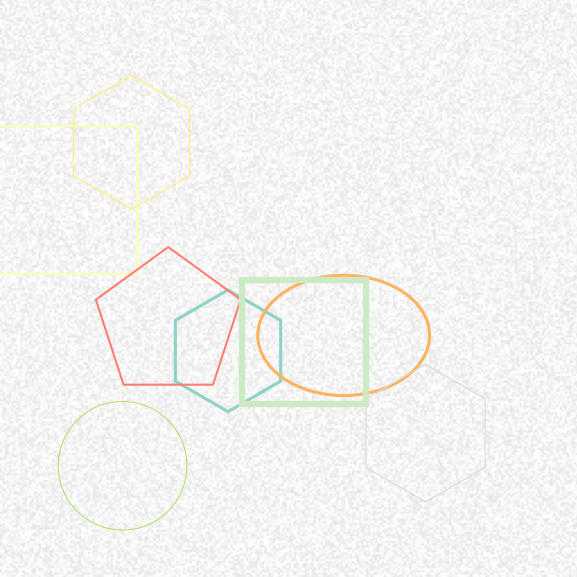[{"shape": "hexagon", "thickness": 1.5, "radius": 0.53, "center": [0.395, 0.392]}, {"shape": "square", "thickness": 1, "radius": 0.64, "center": [0.109, 0.654]}, {"shape": "pentagon", "thickness": 1, "radius": 0.66, "center": [0.291, 0.44]}, {"shape": "oval", "thickness": 1.5, "radius": 0.74, "center": [0.595, 0.418]}, {"shape": "circle", "thickness": 0.5, "radius": 0.56, "center": [0.212, 0.193]}, {"shape": "hexagon", "thickness": 0.5, "radius": 0.6, "center": [0.737, 0.249]}, {"shape": "square", "thickness": 3, "radius": 0.54, "center": [0.527, 0.407]}, {"shape": "hexagon", "thickness": 0.5, "radius": 0.58, "center": [0.228, 0.753]}]